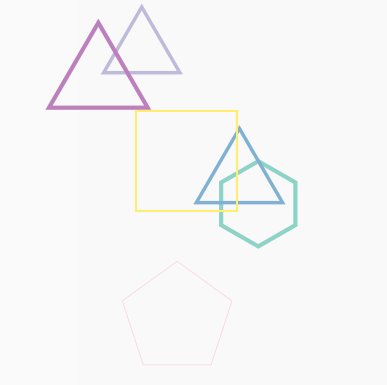[{"shape": "hexagon", "thickness": 3, "radius": 0.55, "center": [0.667, 0.471]}, {"shape": "triangle", "thickness": 2.5, "radius": 0.57, "center": [0.366, 0.868]}, {"shape": "triangle", "thickness": 2.5, "radius": 0.64, "center": [0.618, 0.538]}, {"shape": "pentagon", "thickness": 0.5, "radius": 0.74, "center": [0.457, 0.173]}, {"shape": "triangle", "thickness": 3, "radius": 0.74, "center": [0.254, 0.794]}, {"shape": "square", "thickness": 1.5, "radius": 0.65, "center": [0.481, 0.582]}]